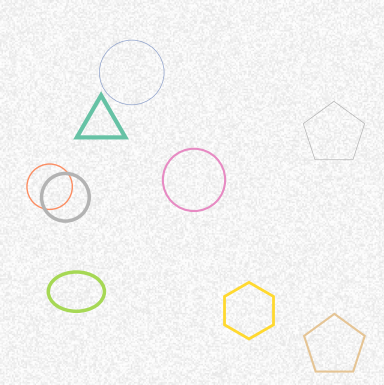[{"shape": "triangle", "thickness": 3, "radius": 0.36, "center": [0.263, 0.68]}, {"shape": "circle", "thickness": 1, "radius": 0.29, "center": [0.129, 0.515]}, {"shape": "circle", "thickness": 0.5, "radius": 0.42, "center": [0.342, 0.812]}, {"shape": "circle", "thickness": 1.5, "radius": 0.4, "center": [0.504, 0.533]}, {"shape": "oval", "thickness": 2.5, "radius": 0.36, "center": [0.198, 0.242]}, {"shape": "hexagon", "thickness": 2, "radius": 0.37, "center": [0.647, 0.193]}, {"shape": "pentagon", "thickness": 1.5, "radius": 0.41, "center": [0.869, 0.102]}, {"shape": "pentagon", "thickness": 0.5, "radius": 0.42, "center": [0.867, 0.653]}, {"shape": "circle", "thickness": 2.5, "radius": 0.31, "center": [0.17, 0.488]}]